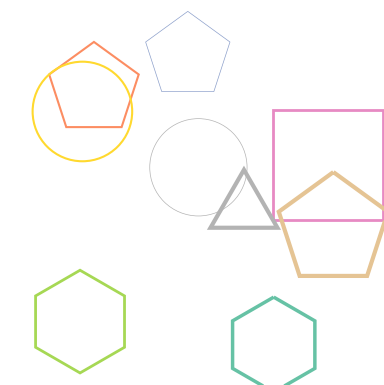[{"shape": "hexagon", "thickness": 2.5, "radius": 0.62, "center": [0.711, 0.105]}, {"shape": "pentagon", "thickness": 1.5, "radius": 0.61, "center": [0.244, 0.769]}, {"shape": "pentagon", "thickness": 0.5, "radius": 0.58, "center": [0.488, 0.855]}, {"shape": "square", "thickness": 2, "radius": 0.71, "center": [0.852, 0.571]}, {"shape": "hexagon", "thickness": 2, "radius": 0.67, "center": [0.208, 0.165]}, {"shape": "circle", "thickness": 1.5, "radius": 0.65, "center": [0.214, 0.71]}, {"shape": "pentagon", "thickness": 3, "radius": 0.75, "center": [0.866, 0.404]}, {"shape": "circle", "thickness": 0.5, "radius": 0.63, "center": [0.515, 0.565]}, {"shape": "triangle", "thickness": 3, "radius": 0.5, "center": [0.634, 0.459]}]